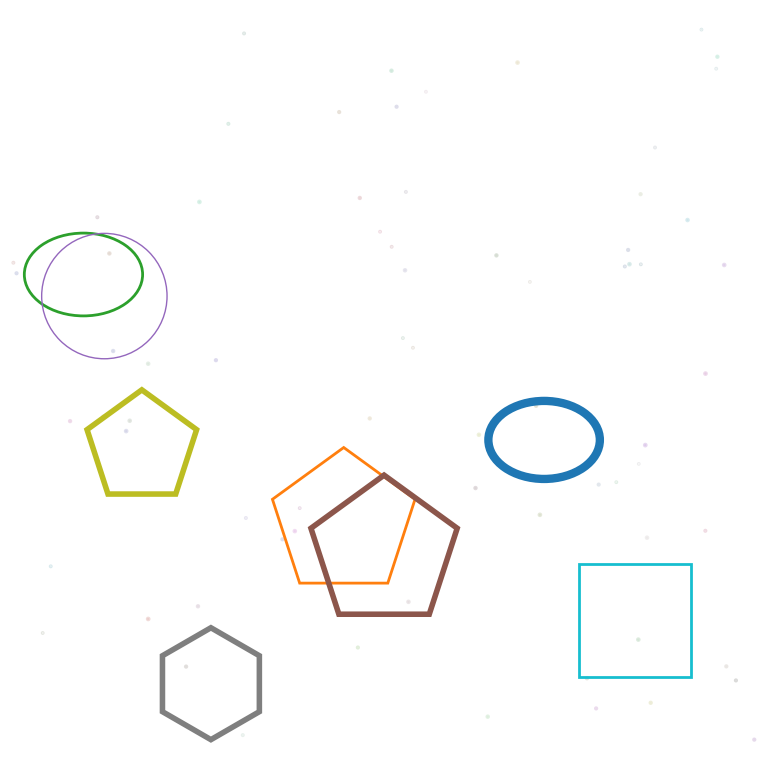[{"shape": "oval", "thickness": 3, "radius": 0.36, "center": [0.707, 0.429]}, {"shape": "pentagon", "thickness": 1, "radius": 0.49, "center": [0.446, 0.321]}, {"shape": "oval", "thickness": 1, "radius": 0.38, "center": [0.108, 0.644]}, {"shape": "circle", "thickness": 0.5, "radius": 0.41, "center": [0.136, 0.615]}, {"shape": "pentagon", "thickness": 2, "radius": 0.5, "center": [0.499, 0.283]}, {"shape": "hexagon", "thickness": 2, "radius": 0.36, "center": [0.274, 0.112]}, {"shape": "pentagon", "thickness": 2, "radius": 0.37, "center": [0.184, 0.419]}, {"shape": "square", "thickness": 1, "radius": 0.37, "center": [0.825, 0.194]}]